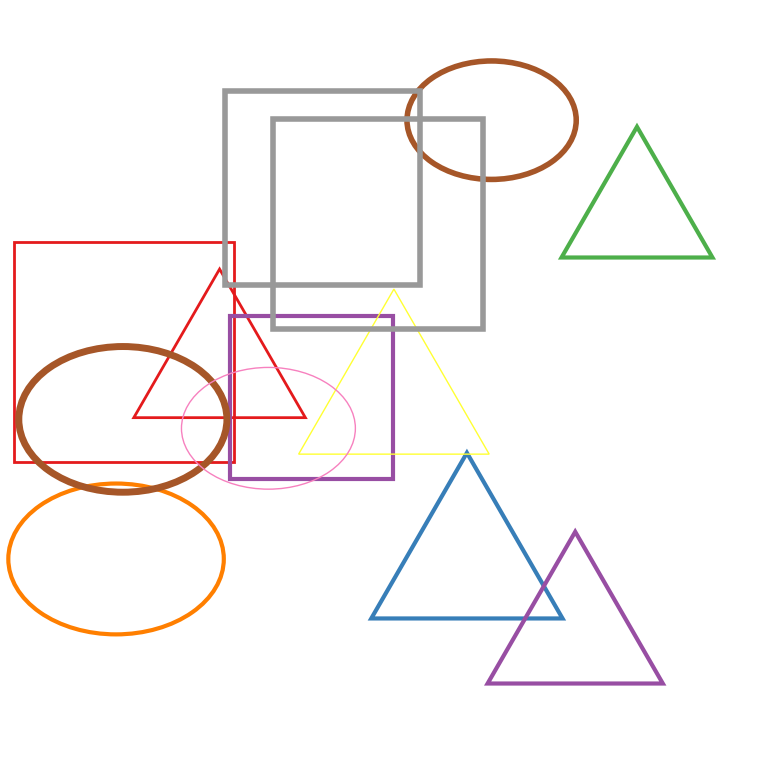[{"shape": "triangle", "thickness": 1, "radius": 0.64, "center": [0.285, 0.522]}, {"shape": "square", "thickness": 1, "radius": 0.71, "center": [0.161, 0.542]}, {"shape": "triangle", "thickness": 1.5, "radius": 0.72, "center": [0.606, 0.269]}, {"shape": "triangle", "thickness": 1.5, "radius": 0.57, "center": [0.827, 0.722]}, {"shape": "triangle", "thickness": 1.5, "radius": 0.66, "center": [0.747, 0.178]}, {"shape": "square", "thickness": 1.5, "radius": 0.53, "center": [0.404, 0.484]}, {"shape": "oval", "thickness": 1.5, "radius": 0.7, "center": [0.151, 0.274]}, {"shape": "triangle", "thickness": 0.5, "radius": 0.71, "center": [0.512, 0.482]}, {"shape": "oval", "thickness": 2.5, "radius": 0.68, "center": [0.16, 0.455]}, {"shape": "oval", "thickness": 2, "radius": 0.55, "center": [0.638, 0.844]}, {"shape": "oval", "thickness": 0.5, "radius": 0.56, "center": [0.349, 0.444]}, {"shape": "square", "thickness": 2, "radius": 0.68, "center": [0.491, 0.709]}, {"shape": "square", "thickness": 2, "radius": 0.63, "center": [0.419, 0.756]}]